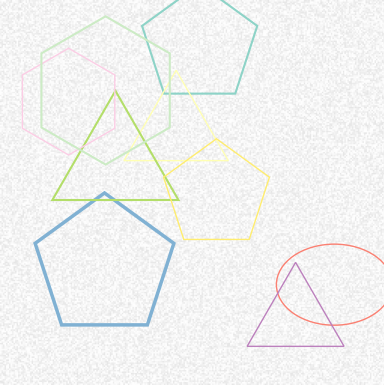[{"shape": "pentagon", "thickness": 1.5, "radius": 0.79, "center": [0.519, 0.884]}, {"shape": "triangle", "thickness": 1, "radius": 0.78, "center": [0.457, 0.661]}, {"shape": "oval", "thickness": 1, "radius": 0.75, "center": [0.868, 0.261]}, {"shape": "pentagon", "thickness": 2.5, "radius": 0.95, "center": [0.271, 0.309]}, {"shape": "triangle", "thickness": 1.5, "radius": 0.95, "center": [0.3, 0.575]}, {"shape": "hexagon", "thickness": 1, "radius": 0.69, "center": [0.178, 0.736]}, {"shape": "triangle", "thickness": 1, "radius": 0.73, "center": [0.768, 0.173]}, {"shape": "hexagon", "thickness": 1.5, "radius": 0.96, "center": [0.274, 0.765]}, {"shape": "pentagon", "thickness": 1, "radius": 0.72, "center": [0.562, 0.495]}]